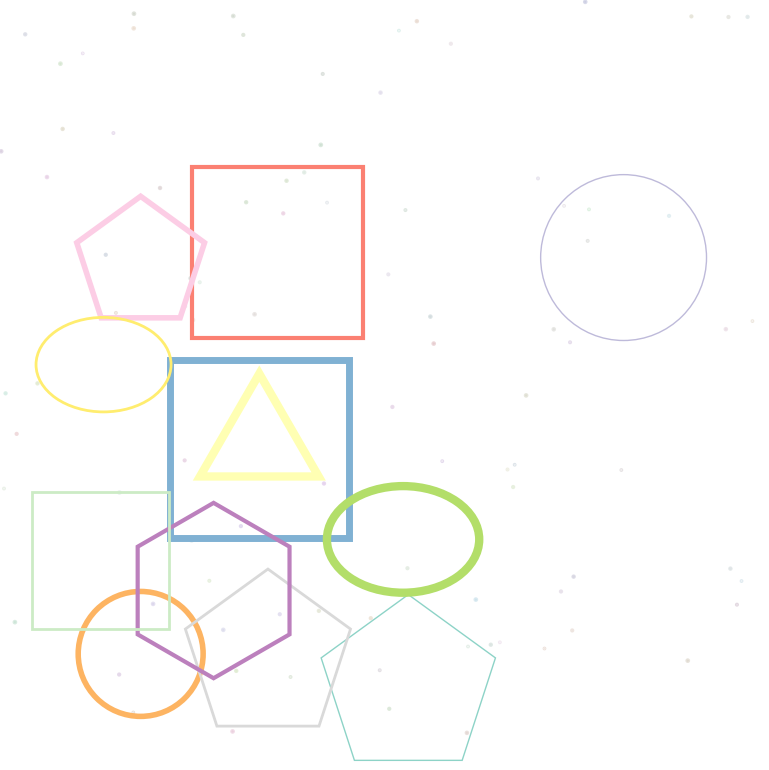[{"shape": "pentagon", "thickness": 0.5, "radius": 0.6, "center": [0.53, 0.109]}, {"shape": "triangle", "thickness": 3, "radius": 0.44, "center": [0.337, 0.426]}, {"shape": "circle", "thickness": 0.5, "radius": 0.54, "center": [0.81, 0.666]}, {"shape": "square", "thickness": 1.5, "radius": 0.56, "center": [0.361, 0.672]}, {"shape": "square", "thickness": 2.5, "radius": 0.58, "center": [0.337, 0.417]}, {"shape": "circle", "thickness": 2, "radius": 0.41, "center": [0.183, 0.151]}, {"shape": "oval", "thickness": 3, "radius": 0.49, "center": [0.523, 0.299]}, {"shape": "pentagon", "thickness": 2, "radius": 0.44, "center": [0.183, 0.658]}, {"shape": "pentagon", "thickness": 1, "radius": 0.56, "center": [0.348, 0.148]}, {"shape": "hexagon", "thickness": 1.5, "radius": 0.57, "center": [0.277, 0.233]}, {"shape": "square", "thickness": 1, "radius": 0.44, "center": [0.13, 0.271]}, {"shape": "oval", "thickness": 1, "radius": 0.44, "center": [0.134, 0.526]}]